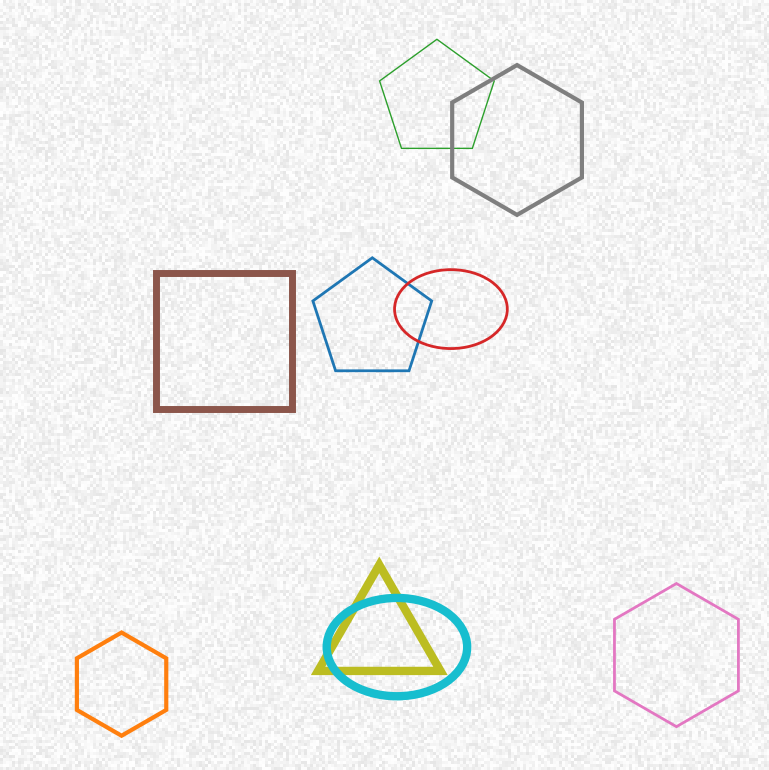[{"shape": "pentagon", "thickness": 1, "radius": 0.41, "center": [0.484, 0.584]}, {"shape": "hexagon", "thickness": 1.5, "radius": 0.34, "center": [0.158, 0.112]}, {"shape": "pentagon", "thickness": 0.5, "radius": 0.39, "center": [0.567, 0.871]}, {"shape": "oval", "thickness": 1, "radius": 0.37, "center": [0.586, 0.599]}, {"shape": "square", "thickness": 2.5, "radius": 0.44, "center": [0.291, 0.557]}, {"shape": "hexagon", "thickness": 1, "radius": 0.46, "center": [0.878, 0.149]}, {"shape": "hexagon", "thickness": 1.5, "radius": 0.49, "center": [0.671, 0.818]}, {"shape": "triangle", "thickness": 3, "radius": 0.46, "center": [0.493, 0.175]}, {"shape": "oval", "thickness": 3, "radius": 0.46, "center": [0.516, 0.16]}]